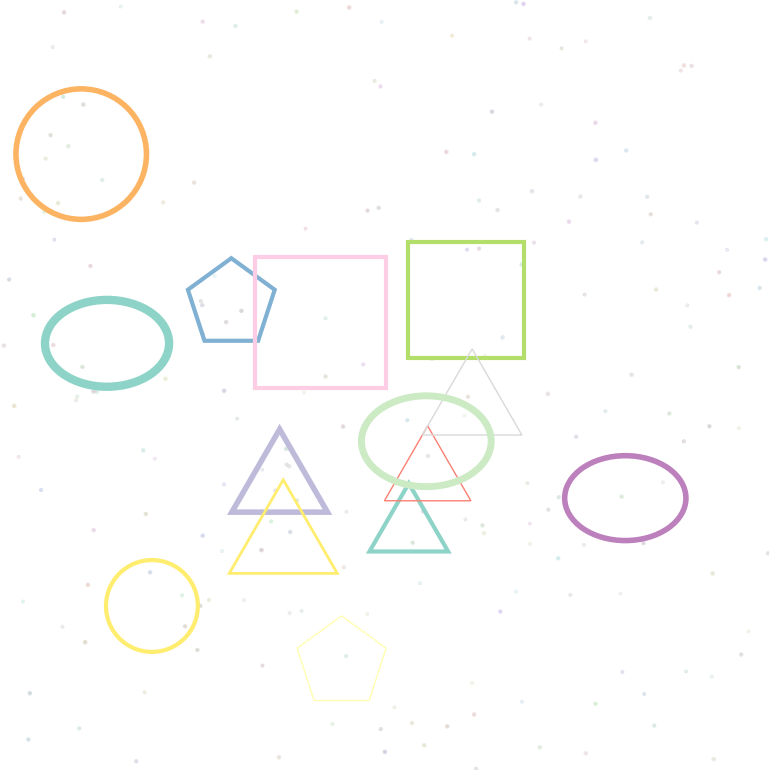[{"shape": "oval", "thickness": 3, "radius": 0.4, "center": [0.139, 0.554]}, {"shape": "triangle", "thickness": 1.5, "radius": 0.29, "center": [0.531, 0.313]}, {"shape": "pentagon", "thickness": 0.5, "radius": 0.3, "center": [0.444, 0.139]}, {"shape": "triangle", "thickness": 2, "radius": 0.36, "center": [0.363, 0.371]}, {"shape": "triangle", "thickness": 0.5, "radius": 0.32, "center": [0.555, 0.382]}, {"shape": "pentagon", "thickness": 1.5, "radius": 0.3, "center": [0.3, 0.605]}, {"shape": "circle", "thickness": 2, "radius": 0.42, "center": [0.105, 0.8]}, {"shape": "square", "thickness": 1.5, "radius": 0.37, "center": [0.605, 0.61]}, {"shape": "square", "thickness": 1.5, "radius": 0.42, "center": [0.416, 0.581]}, {"shape": "triangle", "thickness": 0.5, "radius": 0.37, "center": [0.613, 0.472]}, {"shape": "oval", "thickness": 2, "radius": 0.39, "center": [0.812, 0.353]}, {"shape": "oval", "thickness": 2.5, "radius": 0.42, "center": [0.554, 0.427]}, {"shape": "triangle", "thickness": 1, "radius": 0.41, "center": [0.368, 0.296]}, {"shape": "circle", "thickness": 1.5, "radius": 0.3, "center": [0.197, 0.213]}]